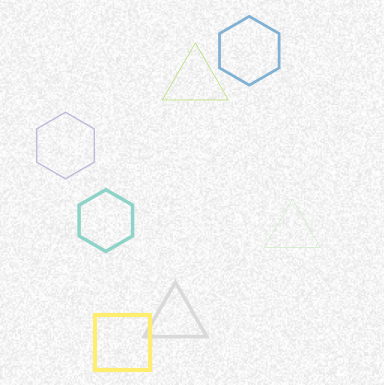[{"shape": "hexagon", "thickness": 2.5, "radius": 0.4, "center": [0.275, 0.427]}, {"shape": "hexagon", "thickness": 1, "radius": 0.43, "center": [0.17, 0.622]}, {"shape": "hexagon", "thickness": 2, "radius": 0.45, "center": [0.648, 0.868]}, {"shape": "triangle", "thickness": 0.5, "radius": 0.49, "center": [0.507, 0.79]}, {"shape": "triangle", "thickness": 2.5, "radius": 0.47, "center": [0.456, 0.173]}, {"shape": "triangle", "thickness": 0.5, "radius": 0.42, "center": [0.759, 0.399]}, {"shape": "square", "thickness": 3, "radius": 0.36, "center": [0.317, 0.111]}]